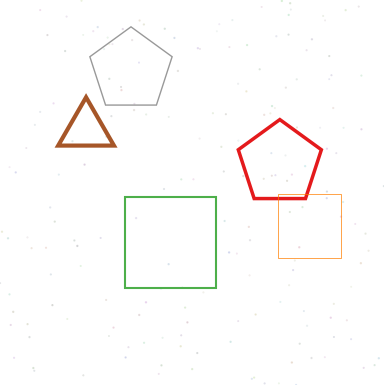[{"shape": "pentagon", "thickness": 2.5, "radius": 0.57, "center": [0.727, 0.576]}, {"shape": "square", "thickness": 1.5, "radius": 0.6, "center": [0.443, 0.37]}, {"shape": "square", "thickness": 0.5, "radius": 0.41, "center": [0.804, 0.413]}, {"shape": "triangle", "thickness": 3, "radius": 0.42, "center": [0.224, 0.664]}, {"shape": "pentagon", "thickness": 1, "radius": 0.56, "center": [0.34, 0.818]}]